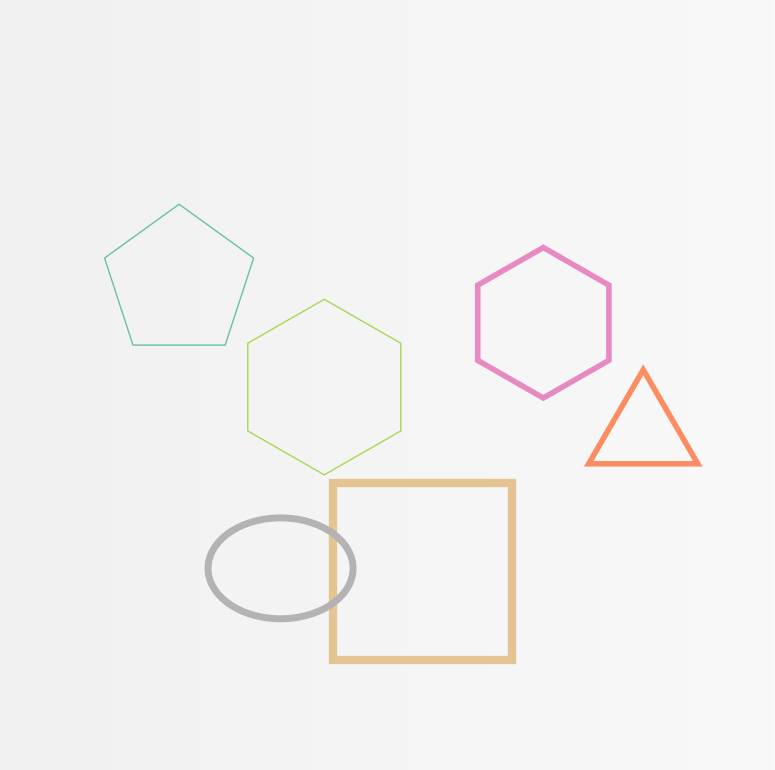[{"shape": "pentagon", "thickness": 0.5, "radius": 0.51, "center": [0.231, 0.634]}, {"shape": "triangle", "thickness": 2, "radius": 0.41, "center": [0.83, 0.438]}, {"shape": "hexagon", "thickness": 2, "radius": 0.49, "center": [0.701, 0.581]}, {"shape": "hexagon", "thickness": 0.5, "radius": 0.57, "center": [0.418, 0.497]}, {"shape": "square", "thickness": 3, "radius": 0.58, "center": [0.545, 0.258]}, {"shape": "oval", "thickness": 2.5, "radius": 0.47, "center": [0.362, 0.262]}]